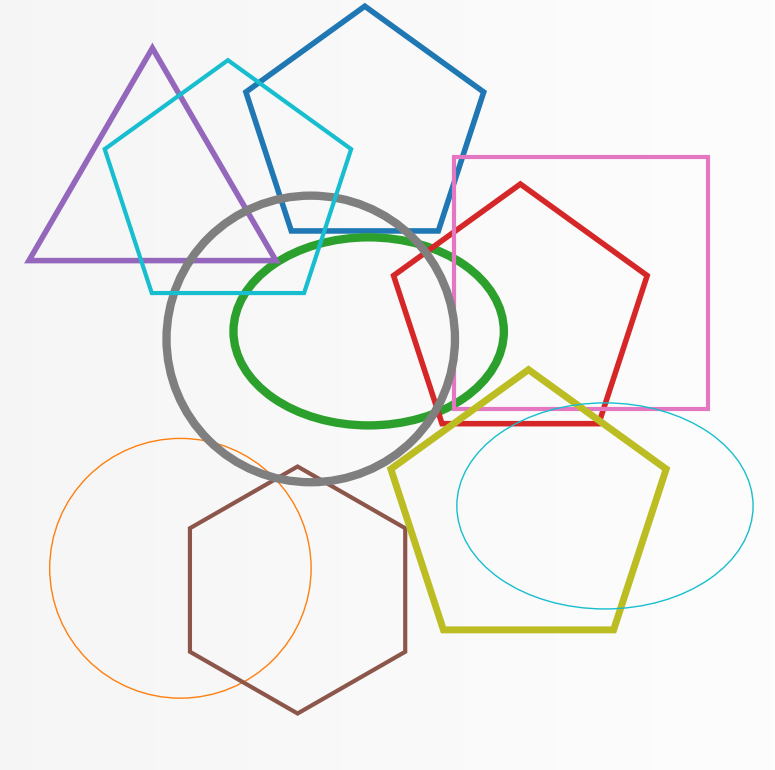[{"shape": "pentagon", "thickness": 2, "radius": 0.81, "center": [0.471, 0.831]}, {"shape": "circle", "thickness": 0.5, "radius": 0.84, "center": [0.233, 0.262]}, {"shape": "oval", "thickness": 3, "radius": 0.87, "center": [0.476, 0.57]}, {"shape": "pentagon", "thickness": 2, "radius": 0.86, "center": [0.671, 0.589]}, {"shape": "triangle", "thickness": 2, "radius": 0.92, "center": [0.197, 0.754]}, {"shape": "hexagon", "thickness": 1.5, "radius": 0.8, "center": [0.384, 0.234]}, {"shape": "square", "thickness": 1.5, "radius": 0.82, "center": [0.75, 0.633]}, {"shape": "circle", "thickness": 3, "radius": 0.93, "center": [0.401, 0.56]}, {"shape": "pentagon", "thickness": 2.5, "radius": 0.93, "center": [0.682, 0.333]}, {"shape": "oval", "thickness": 0.5, "radius": 0.96, "center": [0.781, 0.343]}, {"shape": "pentagon", "thickness": 1.5, "radius": 0.84, "center": [0.294, 0.755]}]